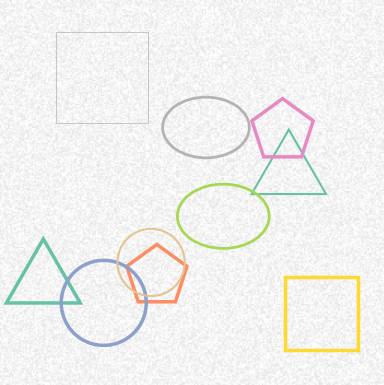[{"shape": "triangle", "thickness": 1.5, "radius": 0.56, "center": [0.75, 0.552]}, {"shape": "triangle", "thickness": 2.5, "radius": 0.55, "center": [0.113, 0.268]}, {"shape": "pentagon", "thickness": 2.5, "radius": 0.41, "center": [0.407, 0.283]}, {"shape": "circle", "thickness": 2.5, "radius": 0.55, "center": [0.269, 0.213]}, {"shape": "pentagon", "thickness": 2.5, "radius": 0.42, "center": [0.734, 0.66]}, {"shape": "oval", "thickness": 2, "radius": 0.6, "center": [0.58, 0.438]}, {"shape": "square", "thickness": 2.5, "radius": 0.47, "center": [0.836, 0.187]}, {"shape": "circle", "thickness": 1.5, "radius": 0.44, "center": [0.392, 0.318]}, {"shape": "square", "thickness": 0.5, "radius": 0.59, "center": [0.265, 0.798]}, {"shape": "oval", "thickness": 2, "radius": 0.56, "center": [0.535, 0.669]}]